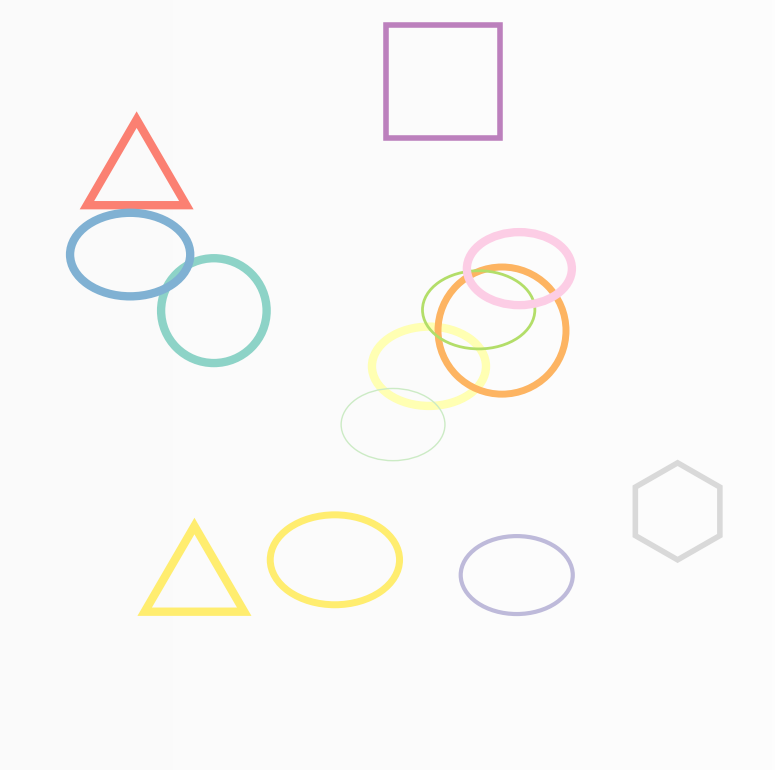[{"shape": "circle", "thickness": 3, "radius": 0.34, "center": [0.276, 0.597]}, {"shape": "oval", "thickness": 3, "radius": 0.37, "center": [0.554, 0.524]}, {"shape": "oval", "thickness": 1.5, "radius": 0.36, "center": [0.667, 0.253]}, {"shape": "triangle", "thickness": 3, "radius": 0.37, "center": [0.176, 0.771]}, {"shape": "oval", "thickness": 3, "radius": 0.39, "center": [0.168, 0.669]}, {"shape": "circle", "thickness": 2.5, "radius": 0.41, "center": [0.648, 0.571]}, {"shape": "oval", "thickness": 1, "radius": 0.36, "center": [0.618, 0.598]}, {"shape": "oval", "thickness": 3, "radius": 0.34, "center": [0.67, 0.651]}, {"shape": "hexagon", "thickness": 2, "radius": 0.31, "center": [0.874, 0.336]}, {"shape": "square", "thickness": 2, "radius": 0.37, "center": [0.572, 0.895]}, {"shape": "oval", "thickness": 0.5, "radius": 0.33, "center": [0.507, 0.449]}, {"shape": "oval", "thickness": 2.5, "radius": 0.42, "center": [0.432, 0.273]}, {"shape": "triangle", "thickness": 3, "radius": 0.37, "center": [0.251, 0.243]}]